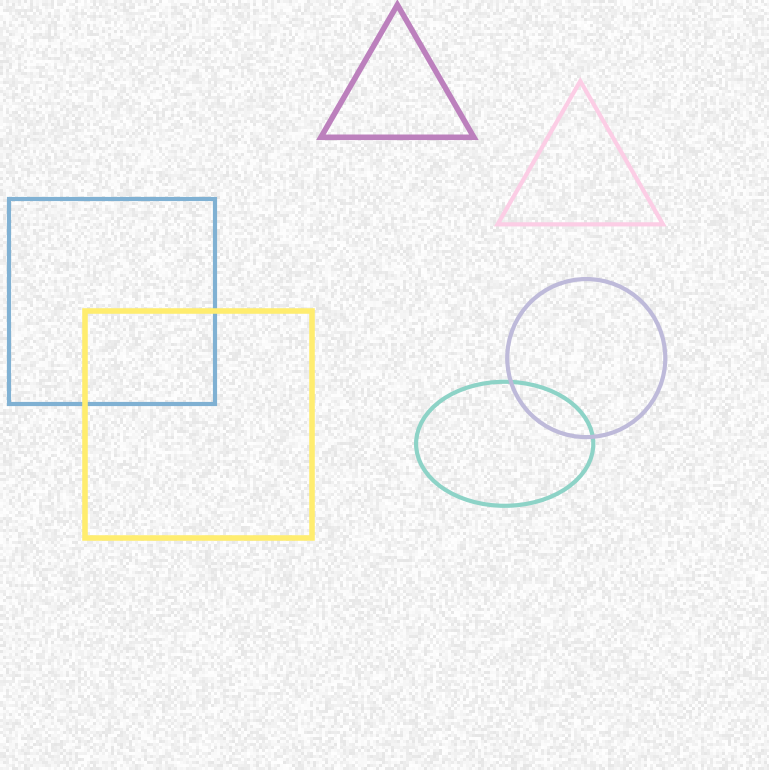[{"shape": "oval", "thickness": 1.5, "radius": 0.58, "center": [0.655, 0.424]}, {"shape": "circle", "thickness": 1.5, "radius": 0.51, "center": [0.761, 0.535]}, {"shape": "square", "thickness": 1.5, "radius": 0.67, "center": [0.145, 0.608]}, {"shape": "triangle", "thickness": 1.5, "radius": 0.62, "center": [0.754, 0.771]}, {"shape": "triangle", "thickness": 2, "radius": 0.57, "center": [0.516, 0.879]}, {"shape": "square", "thickness": 2, "radius": 0.73, "center": [0.258, 0.449]}]